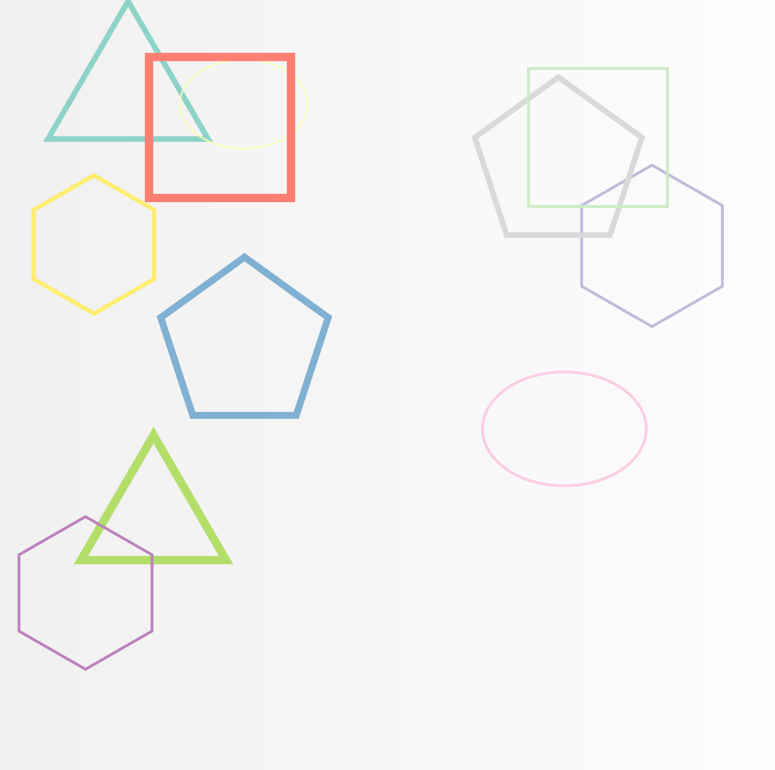[{"shape": "triangle", "thickness": 2, "radius": 0.6, "center": [0.165, 0.879]}, {"shape": "oval", "thickness": 0.5, "radius": 0.41, "center": [0.315, 0.865]}, {"shape": "hexagon", "thickness": 1, "radius": 0.52, "center": [0.841, 0.681]}, {"shape": "square", "thickness": 3, "radius": 0.46, "center": [0.284, 0.835]}, {"shape": "pentagon", "thickness": 2.5, "radius": 0.57, "center": [0.315, 0.552]}, {"shape": "triangle", "thickness": 3, "radius": 0.54, "center": [0.198, 0.327]}, {"shape": "oval", "thickness": 1, "radius": 0.53, "center": [0.728, 0.443]}, {"shape": "pentagon", "thickness": 2, "radius": 0.57, "center": [0.72, 0.786]}, {"shape": "hexagon", "thickness": 1, "radius": 0.5, "center": [0.11, 0.23]}, {"shape": "square", "thickness": 1, "radius": 0.45, "center": [0.771, 0.823]}, {"shape": "hexagon", "thickness": 1.5, "radius": 0.45, "center": [0.121, 0.682]}]